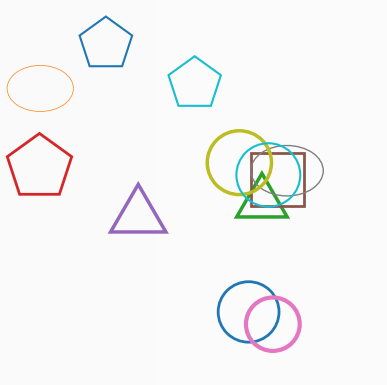[{"shape": "pentagon", "thickness": 1.5, "radius": 0.36, "center": [0.273, 0.886]}, {"shape": "circle", "thickness": 2, "radius": 0.39, "center": [0.642, 0.19]}, {"shape": "oval", "thickness": 0.5, "radius": 0.43, "center": [0.104, 0.77]}, {"shape": "triangle", "thickness": 2.5, "radius": 0.38, "center": [0.676, 0.474]}, {"shape": "pentagon", "thickness": 2, "radius": 0.44, "center": [0.102, 0.566]}, {"shape": "triangle", "thickness": 2.5, "radius": 0.41, "center": [0.357, 0.439]}, {"shape": "square", "thickness": 2, "radius": 0.34, "center": [0.716, 0.534]}, {"shape": "circle", "thickness": 3, "radius": 0.35, "center": [0.704, 0.158]}, {"shape": "oval", "thickness": 1, "radius": 0.47, "center": [0.741, 0.557]}, {"shape": "circle", "thickness": 2.5, "radius": 0.41, "center": [0.618, 0.577]}, {"shape": "circle", "thickness": 1.5, "radius": 0.41, "center": [0.692, 0.546]}, {"shape": "pentagon", "thickness": 1.5, "radius": 0.36, "center": [0.502, 0.783]}]